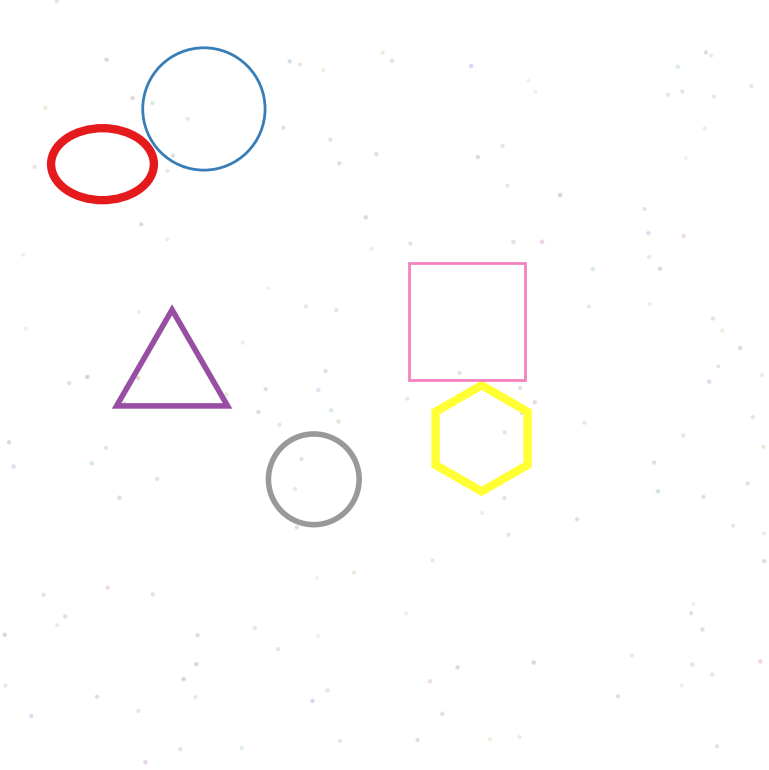[{"shape": "oval", "thickness": 3, "radius": 0.33, "center": [0.133, 0.787]}, {"shape": "circle", "thickness": 1, "radius": 0.4, "center": [0.265, 0.858]}, {"shape": "triangle", "thickness": 2, "radius": 0.42, "center": [0.223, 0.514]}, {"shape": "hexagon", "thickness": 3, "radius": 0.34, "center": [0.625, 0.431]}, {"shape": "square", "thickness": 1, "radius": 0.38, "center": [0.607, 0.582]}, {"shape": "circle", "thickness": 2, "radius": 0.29, "center": [0.408, 0.378]}]